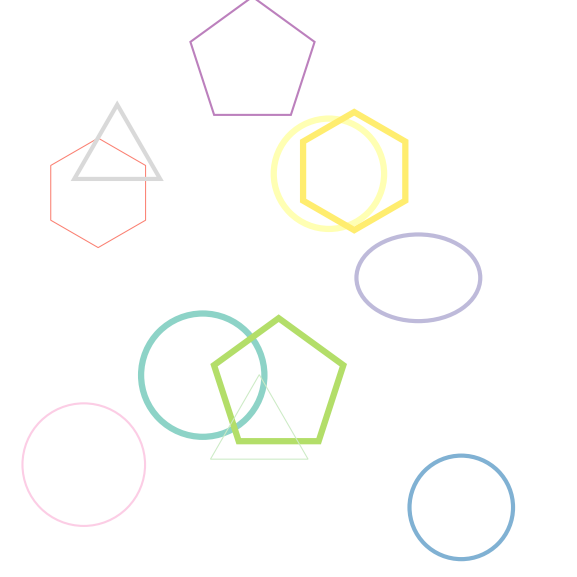[{"shape": "circle", "thickness": 3, "radius": 0.53, "center": [0.351, 0.35]}, {"shape": "circle", "thickness": 3, "radius": 0.48, "center": [0.57, 0.698]}, {"shape": "oval", "thickness": 2, "radius": 0.54, "center": [0.724, 0.518]}, {"shape": "hexagon", "thickness": 0.5, "radius": 0.47, "center": [0.17, 0.665]}, {"shape": "circle", "thickness": 2, "radius": 0.45, "center": [0.799, 0.121]}, {"shape": "pentagon", "thickness": 3, "radius": 0.59, "center": [0.483, 0.33]}, {"shape": "circle", "thickness": 1, "radius": 0.53, "center": [0.145, 0.195]}, {"shape": "triangle", "thickness": 2, "radius": 0.43, "center": [0.203, 0.732]}, {"shape": "pentagon", "thickness": 1, "radius": 0.57, "center": [0.437, 0.892]}, {"shape": "triangle", "thickness": 0.5, "radius": 0.49, "center": [0.449, 0.253]}, {"shape": "hexagon", "thickness": 3, "radius": 0.51, "center": [0.613, 0.703]}]